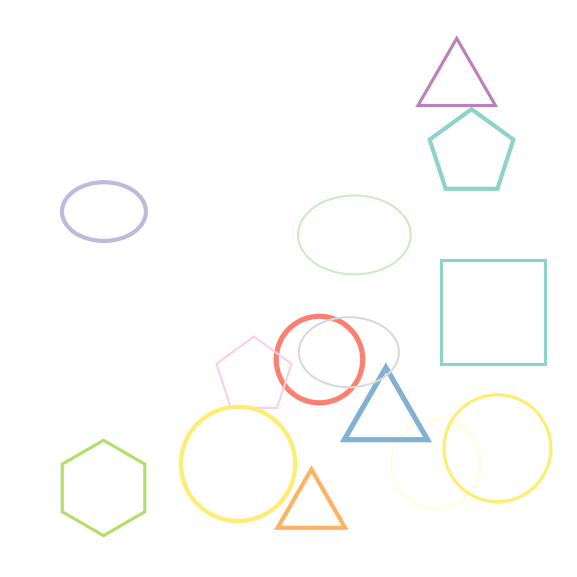[{"shape": "square", "thickness": 1.5, "radius": 0.45, "center": [0.854, 0.459]}, {"shape": "pentagon", "thickness": 2, "radius": 0.38, "center": [0.817, 0.734]}, {"shape": "circle", "thickness": 0.5, "radius": 0.39, "center": [0.754, 0.197]}, {"shape": "oval", "thickness": 2, "radius": 0.36, "center": [0.18, 0.633]}, {"shape": "circle", "thickness": 2.5, "radius": 0.37, "center": [0.553, 0.377]}, {"shape": "triangle", "thickness": 2.5, "radius": 0.42, "center": [0.668, 0.279]}, {"shape": "triangle", "thickness": 2, "radius": 0.34, "center": [0.539, 0.119]}, {"shape": "hexagon", "thickness": 1.5, "radius": 0.41, "center": [0.179, 0.154]}, {"shape": "pentagon", "thickness": 1, "radius": 0.34, "center": [0.44, 0.348]}, {"shape": "oval", "thickness": 1, "radius": 0.43, "center": [0.604, 0.389]}, {"shape": "triangle", "thickness": 1.5, "radius": 0.39, "center": [0.791, 0.855]}, {"shape": "oval", "thickness": 1, "radius": 0.49, "center": [0.614, 0.592]}, {"shape": "circle", "thickness": 1.5, "radius": 0.46, "center": [0.861, 0.223]}, {"shape": "circle", "thickness": 2, "radius": 0.49, "center": [0.412, 0.196]}]